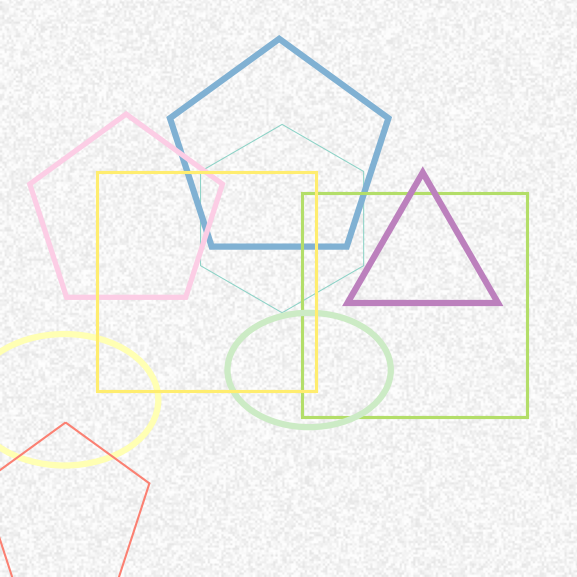[{"shape": "hexagon", "thickness": 0.5, "radius": 0.82, "center": [0.488, 0.621]}, {"shape": "oval", "thickness": 3, "radius": 0.81, "center": [0.112, 0.307]}, {"shape": "pentagon", "thickness": 1, "radius": 0.76, "center": [0.114, 0.115]}, {"shape": "pentagon", "thickness": 3, "radius": 0.99, "center": [0.483, 0.733]}, {"shape": "square", "thickness": 1.5, "radius": 0.97, "center": [0.718, 0.471]}, {"shape": "pentagon", "thickness": 2.5, "radius": 0.88, "center": [0.218, 0.626]}, {"shape": "triangle", "thickness": 3, "radius": 0.75, "center": [0.732, 0.55]}, {"shape": "oval", "thickness": 3, "radius": 0.71, "center": [0.535, 0.358]}, {"shape": "square", "thickness": 1.5, "radius": 0.95, "center": [0.357, 0.512]}]